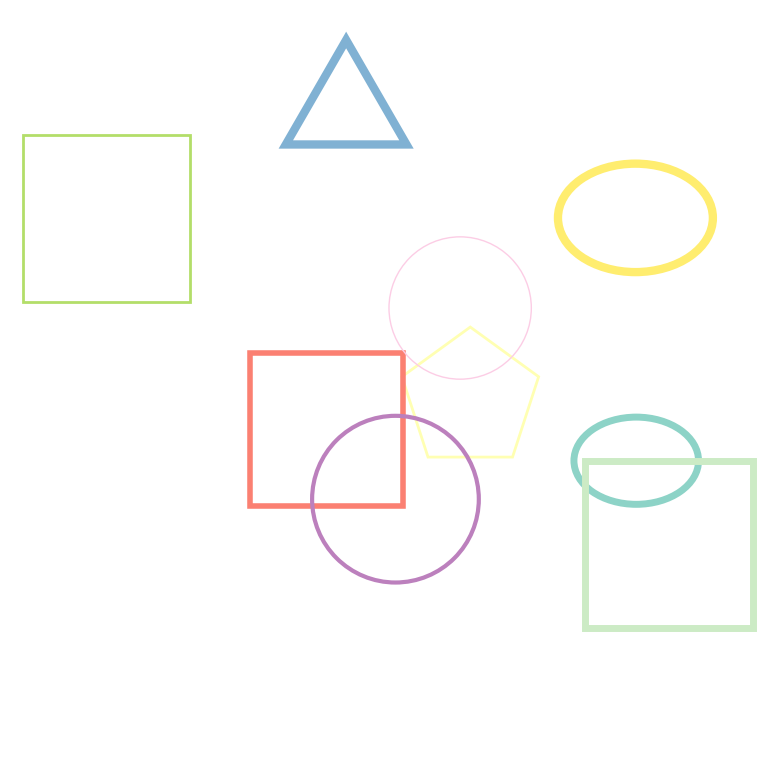[{"shape": "oval", "thickness": 2.5, "radius": 0.4, "center": [0.826, 0.402]}, {"shape": "pentagon", "thickness": 1, "radius": 0.47, "center": [0.611, 0.482]}, {"shape": "square", "thickness": 2, "radius": 0.5, "center": [0.424, 0.442]}, {"shape": "triangle", "thickness": 3, "radius": 0.45, "center": [0.45, 0.858]}, {"shape": "square", "thickness": 1, "radius": 0.54, "center": [0.138, 0.716]}, {"shape": "circle", "thickness": 0.5, "radius": 0.46, "center": [0.598, 0.6]}, {"shape": "circle", "thickness": 1.5, "radius": 0.54, "center": [0.514, 0.352]}, {"shape": "square", "thickness": 2.5, "radius": 0.55, "center": [0.869, 0.293]}, {"shape": "oval", "thickness": 3, "radius": 0.5, "center": [0.825, 0.717]}]